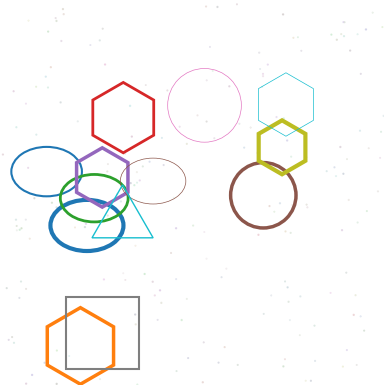[{"shape": "oval", "thickness": 1.5, "radius": 0.46, "center": [0.121, 0.554]}, {"shape": "oval", "thickness": 3, "radius": 0.47, "center": [0.226, 0.414]}, {"shape": "hexagon", "thickness": 2.5, "radius": 0.5, "center": [0.209, 0.101]}, {"shape": "oval", "thickness": 2, "radius": 0.44, "center": [0.245, 0.485]}, {"shape": "hexagon", "thickness": 2, "radius": 0.46, "center": [0.32, 0.694]}, {"shape": "hexagon", "thickness": 2.5, "radius": 0.39, "center": [0.266, 0.539]}, {"shape": "oval", "thickness": 0.5, "radius": 0.43, "center": [0.398, 0.53]}, {"shape": "circle", "thickness": 2.5, "radius": 0.42, "center": [0.684, 0.493]}, {"shape": "circle", "thickness": 0.5, "radius": 0.48, "center": [0.531, 0.726]}, {"shape": "square", "thickness": 1.5, "radius": 0.47, "center": [0.266, 0.135]}, {"shape": "hexagon", "thickness": 3, "radius": 0.35, "center": [0.733, 0.617]}, {"shape": "hexagon", "thickness": 0.5, "radius": 0.41, "center": [0.743, 0.729]}, {"shape": "triangle", "thickness": 1, "radius": 0.46, "center": [0.318, 0.428]}]